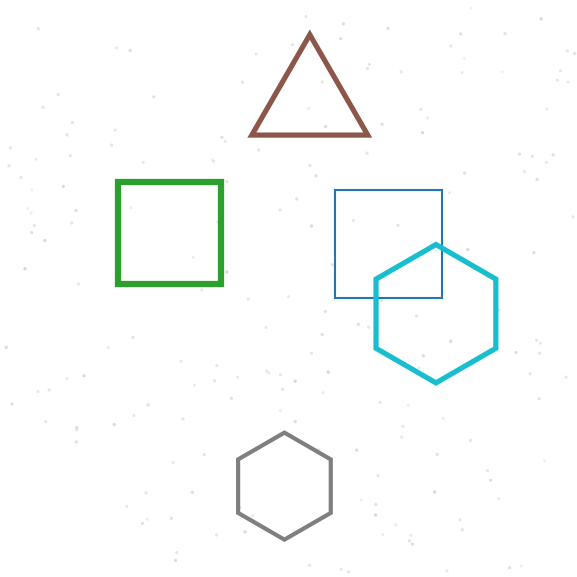[{"shape": "square", "thickness": 1, "radius": 0.47, "center": [0.673, 0.576]}, {"shape": "square", "thickness": 3, "radius": 0.44, "center": [0.293, 0.595]}, {"shape": "triangle", "thickness": 2.5, "radius": 0.58, "center": [0.536, 0.823]}, {"shape": "hexagon", "thickness": 2, "radius": 0.46, "center": [0.493, 0.157]}, {"shape": "hexagon", "thickness": 2.5, "radius": 0.6, "center": [0.755, 0.456]}]